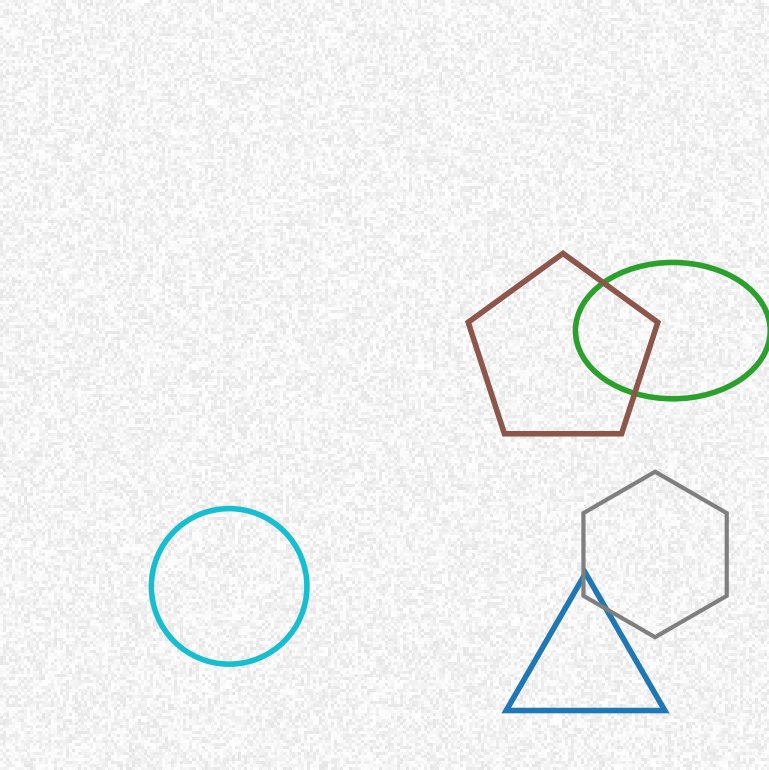[{"shape": "triangle", "thickness": 2, "radius": 0.59, "center": [0.76, 0.137]}, {"shape": "oval", "thickness": 2, "radius": 0.63, "center": [0.874, 0.571]}, {"shape": "pentagon", "thickness": 2, "radius": 0.65, "center": [0.731, 0.541]}, {"shape": "hexagon", "thickness": 1.5, "radius": 0.54, "center": [0.851, 0.28]}, {"shape": "circle", "thickness": 2, "radius": 0.51, "center": [0.298, 0.238]}]